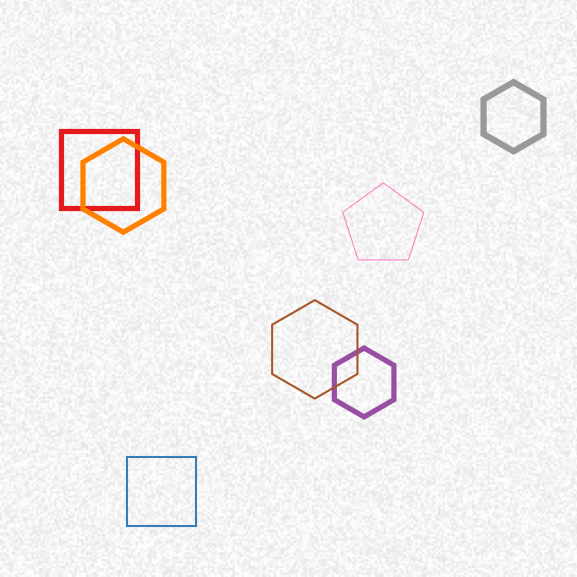[{"shape": "square", "thickness": 2.5, "radius": 0.33, "center": [0.171, 0.705]}, {"shape": "square", "thickness": 1, "radius": 0.3, "center": [0.279, 0.147]}, {"shape": "hexagon", "thickness": 2.5, "radius": 0.3, "center": [0.631, 0.337]}, {"shape": "hexagon", "thickness": 2.5, "radius": 0.4, "center": [0.214, 0.678]}, {"shape": "hexagon", "thickness": 1, "radius": 0.43, "center": [0.545, 0.394]}, {"shape": "pentagon", "thickness": 0.5, "radius": 0.37, "center": [0.664, 0.609]}, {"shape": "hexagon", "thickness": 3, "radius": 0.3, "center": [0.889, 0.797]}]